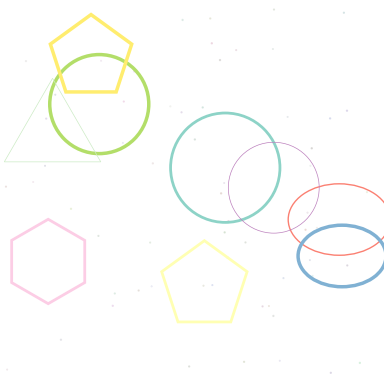[{"shape": "circle", "thickness": 2, "radius": 0.71, "center": [0.585, 0.564]}, {"shape": "pentagon", "thickness": 2, "radius": 0.58, "center": [0.531, 0.258]}, {"shape": "oval", "thickness": 1, "radius": 0.66, "center": [0.881, 0.43]}, {"shape": "oval", "thickness": 2.5, "radius": 0.57, "center": [0.888, 0.335]}, {"shape": "circle", "thickness": 2.5, "radius": 0.64, "center": [0.258, 0.73]}, {"shape": "hexagon", "thickness": 2, "radius": 0.55, "center": [0.125, 0.321]}, {"shape": "circle", "thickness": 0.5, "radius": 0.59, "center": [0.711, 0.512]}, {"shape": "triangle", "thickness": 0.5, "radius": 0.72, "center": [0.136, 0.652]}, {"shape": "pentagon", "thickness": 2.5, "radius": 0.56, "center": [0.236, 0.851]}]